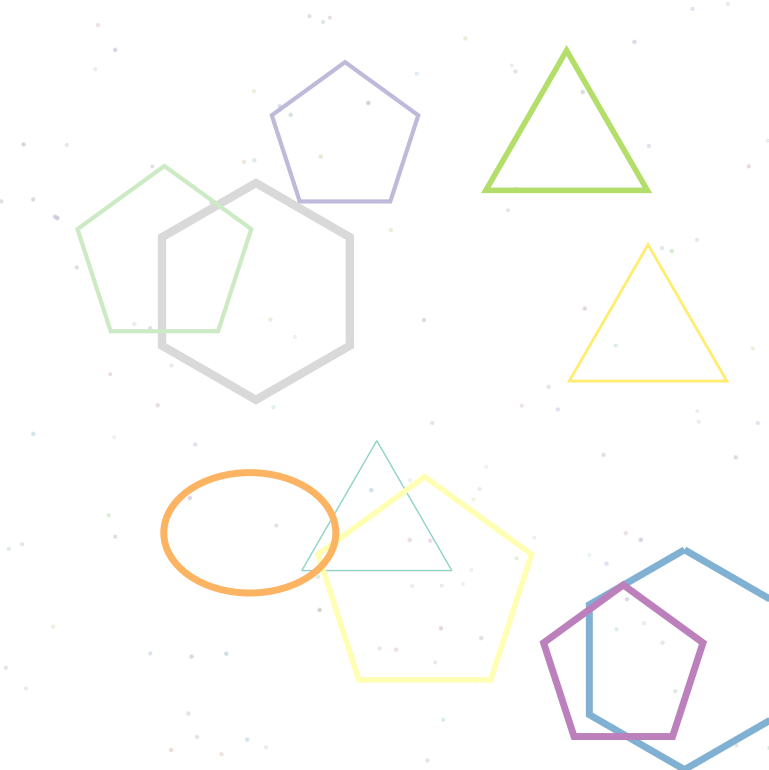[{"shape": "triangle", "thickness": 0.5, "radius": 0.56, "center": [0.489, 0.315]}, {"shape": "pentagon", "thickness": 2, "radius": 0.73, "center": [0.552, 0.235]}, {"shape": "pentagon", "thickness": 1.5, "radius": 0.5, "center": [0.448, 0.819]}, {"shape": "hexagon", "thickness": 2.5, "radius": 0.71, "center": [0.889, 0.143]}, {"shape": "oval", "thickness": 2.5, "radius": 0.56, "center": [0.324, 0.308]}, {"shape": "triangle", "thickness": 2, "radius": 0.61, "center": [0.736, 0.813]}, {"shape": "hexagon", "thickness": 3, "radius": 0.7, "center": [0.332, 0.622]}, {"shape": "pentagon", "thickness": 2.5, "radius": 0.54, "center": [0.809, 0.132]}, {"shape": "pentagon", "thickness": 1.5, "radius": 0.59, "center": [0.213, 0.666]}, {"shape": "triangle", "thickness": 1, "radius": 0.59, "center": [0.842, 0.564]}]